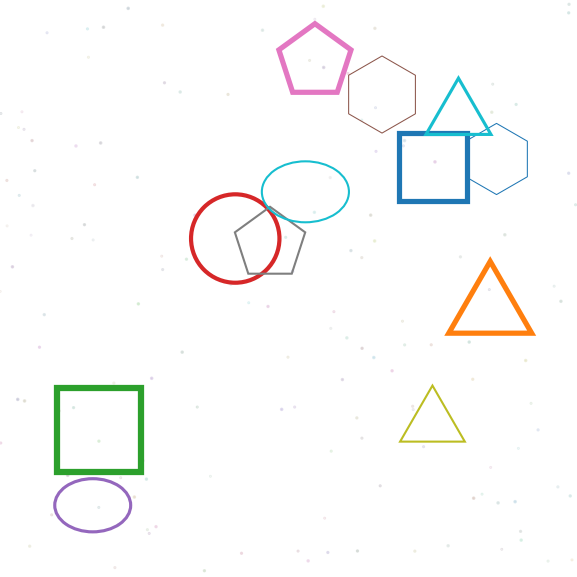[{"shape": "hexagon", "thickness": 0.5, "radius": 0.31, "center": [0.86, 0.724]}, {"shape": "square", "thickness": 2.5, "radius": 0.29, "center": [0.749, 0.71]}, {"shape": "triangle", "thickness": 2.5, "radius": 0.41, "center": [0.849, 0.464]}, {"shape": "square", "thickness": 3, "radius": 0.36, "center": [0.171, 0.255]}, {"shape": "circle", "thickness": 2, "radius": 0.38, "center": [0.407, 0.586]}, {"shape": "oval", "thickness": 1.5, "radius": 0.33, "center": [0.161, 0.124]}, {"shape": "hexagon", "thickness": 0.5, "radius": 0.33, "center": [0.662, 0.835]}, {"shape": "pentagon", "thickness": 2.5, "radius": 0.33, "center": [0.545, 0.892]}, {"shape": "pentagon", "thickness": 1, "radius": 0.32, "center": [0.468, 0.577]}, {"shape": "triangle", "thickness": 1, "radius": 0.32, "center": [0.749, 0.267]}, {"shape": "oval", "thickness": 1, "radius": 0.38, "center": [0.529, 0.667]}, {"shape": "triangle", "thickness": 1.5, "radius": 0.32, "center": [0.794, 0.799]}]